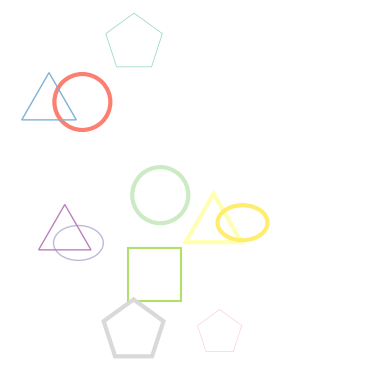[{"shape": "pentagon", "thickness": 0.5, "radius": 0.39, "center": [0.348, 0.889]}, {"shape": "triangle", "thickness": 3, "radius": 0.42, "center": [0.555, 0.413]}, {"shape": "oval", "thickness": 1, "radius": 0.32, "center": [0.204, 0.369]}, {"shape": "circle", "thickness": 3, "radius": 0.36, "center": [0.214, 0.735]}, {"shape": "triangle", "thickness": 1, "radius": 0.41, "center": [0.127, 0.73]}, {"shape": "square", "thickness": 1.5, "radius": 0.34, "center": [0.401, 0.287]}, {"shape": "pentagon", "thickness": 0.5, "radius": 0.3, "center": [0.571, 0.136]}, {"shape": "pentagon", "thickness": 3, "radius": 0.41, "center": [0.347, 0.141]}, {"shape": "triangle", "thickness": 1, "radius": 0.39, "center": [0.168, 0.39]}, {"shape": "circle", "thickness": 3, "radius": 0.36, "center": [0.416, 0.493]}, {"shape": "oval", "thickness": 3, "radius": 0.32, "center": [0.63, 0.422]}]